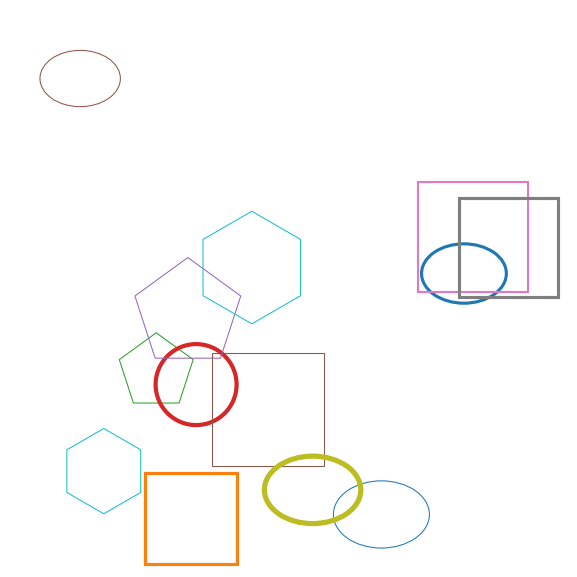[{"shape": "oval", "thickness": 1.5, "radius": 0.37, "center": [0.803, 0.526]}, {"shape": "oval", "thickness": 0.5, "radius": 0.42, "center": [0.66, 0.108]}, {"shape": "square", "thickness": 1.5, "radius": 0.4, "center": [0.33, 0.101]}, {"shape": "pentagon", "thickness": 0.5, "radius": 0.34, "center": [0.271, 0.356]}, {"shape": "circle", "thickness": 2, "radius": 0.35, "center": [0.34, 0.333]}, {"shape": "pentagon", "thickness": 0.5, "radius": 0.48, "center": [0.325, 0.457]}, {"shape": "square", "thickness": 0.5, "radius": 0.49, "center": [0.464, 0.29]}, {"shape": "oval", "thickness": 0.5, "radius": 0.35, "center": [0.139, 0.863]}, {"shape": "square", "thickness": 1, "radius": 0.48, "center": [0.82, 0.589]}, {"shape": "square", "thickness": 1.5, "radius": 0.43, "center": [0.881, 0.57]}, {"shape": "oval", "thickness": 2.5, "radius": 0.42, "center": [0.541, 0.151]}, {"shape": "hexagon", "thickness": 0.5, "radius": 0.37, "center": [0.18, 0.183]}, {"shape": "hexagon", "thickness": 0.5, "radius": 0.49, "center": [0.436, 0.536]}]